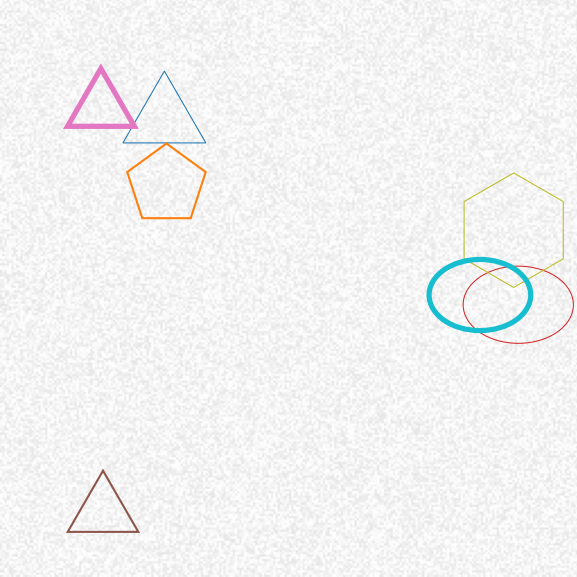[{"shape": "triangle", "thickness": 0.5, "radius": 0.41, "center": [0.285, 0.793]}, {"shape": "pentagon", "thickness": 1, "radius": 0.36, "center": [0.288, 0.679]}, {"shape": "oval", "thickness": 0.5, "radius": 0.48, "center": [0.897, 0.471]}, {"shape": "triangle", "thickness": 1, "radius": 0.35, "center": [0.178, 0.113]}, {"shape": "triangle", "thickness": 2.5, "radius": 0.33, "center": [0.175, 0.814]}, {"shape": "hexagon", "thickness": 0.5, "radius": 0.5, "center": [0.89, 0.601]}, {"shape": "oval", "thickness": 2.5, "radius": 0.44, "center": [0.831, 0.488]}]